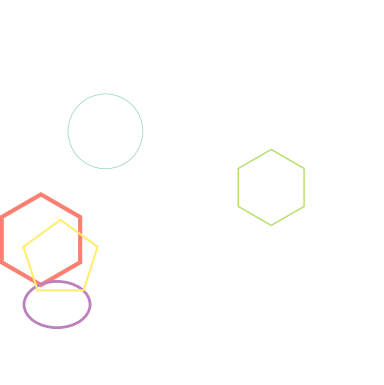[{"shape": "circle", "thickness": 0.5, "radius": 0.49, "center": [0.274, 0.659]}, {"shape": "hexagon", "thickness": 3, "radius": 0.59, "center": [0.106, 0.377]}, {"shape": "hexagon", "thickness": 1, "radius": 0.49, "center": [0.704, 0.513]}, {"shape": "oval", "thickness": 2, "radius": 0.43, "center": [0.148, 0.209]}, {"shape": "pentagon", "thickness": 1.5, "radius": 0.51, "center": [0.157, 0.328]}]